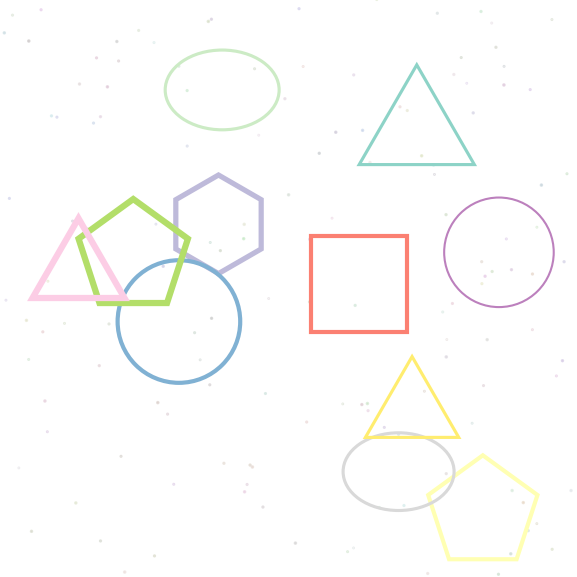[{"shape": "triangle", "thickness": 1.5, "radius": 0.58, "center": [0.722, 0.772]}, {"shape": "pentagon", "thickness": 2, "radius": 0.5, "center": [0.836, 0.111]}, {"shape": "hexagon", "thickness": 2.5, "radius": 0.43, "center": [0.378, 0.611]}, {"shape": "square", "thickness": 2, "radius": 0.42, "center": [0.622, 0.507]}, {"shape": "circle", "thickness": 2, "radius": 0.53, "center": [0.31, 0.442]}, {"shape": "pentagon", "thickness": 3, "radius": 0.5, "center": [0.231, 0.555]}, {"shape": "triangle", "thickness": 3, "radius": 0.46, "center": [0.136, 0.529]}, {"shape": "oval", "thickness": 1.5, "radius": 0.48, "center": [0.69, 0.182]}, {"shape": "circle", "thickness": 1, "radius": 0.47, "center": [0.864, 0.562]}, {"shape": "oval", "thickness": 1.5, "radius": 0.49, "center": [0.385, 0.843]}, {"shape": "triangle", "thickness": 1.5, "radius": 0.47, "center": [0.714, 0.288]}]